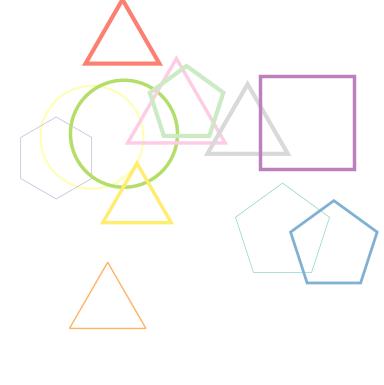[{"shape": "pentagon", "thickness": 0.5, "radius": 0.64, "center": [0.734, 0.396]}, {"shape": "circle", "thickness": 1.5, "radius": 0.67, "center": [0.239, 0.643]}, {"shape": "hexagon", "thickness": 0.5, "radius": 0.53, "center": [0.146, 0.59]}, {"shape": "triangle", "thickness": 3, "radius": 0.55, "center": [0.318, 0.89]}, {"shape": "pentagon", "thickness": 2, "radius": 0.59, "center": [0.867, 0.361]}, {"shape": "triangle", "thickness": 1, "radius": 0.57, "center": [0.28, 0.204]}, {"shape": "circle", "thickness": 2.5, "radius": 0.69, "center": [0.322, 0.653]}, {"shape": "triangle", "thickness": 2.5, "radius": 0.73, "center": [0.458, 0.702]}, {"shape": "triangle", "thickness": 3, "radius": 0.6, "center": [0.643, 0.661]}, {"shape": "square", "thickness": 2.5, "radius": 0.61, "center": [0.797, 0.682]}, {"shape": "pentagon", "thickness": 3, "radius": 0.5, "center": [0.485, 0.728]}, {"shape": "triangle", "thickness": 2.5, "radius": 0.51, "center": [0.356, 0.473]}]